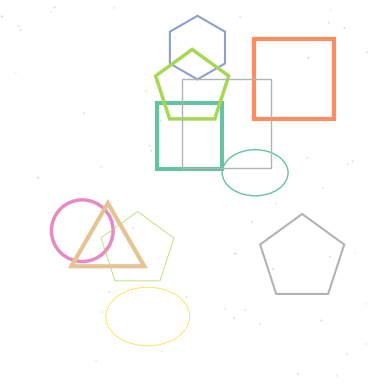[{"shape": "oval", "thickness": 1, "radius": 0.43, "center": [0.663, 0.551]}, {"shape": "square", "thickness": 3, "radius": 0.42, "center": [0.493, 0.647]}, {"shape": "square", "thickness": 3, "radius": 0.52, "center": [0.763, 0.796]}, {"shape": "hexagon", "thickness": 1.5, "radius": 0.41, "center": [0.513, 0.876]}, {"shape": "circle", "thickness": 2.5, "radius": 0.4, "center": [0.214, 0.401]}, {"shape": "pentagon", "thickness": 0.5, "radius": 0.5, "center": [0.357, 0.351]}, {"shape": "pentagon", "thickness": 2.5, "radius": 0.5, "center": [0.499, 0.772]}, {"shape": "oval", "thickness": 0.5, "radius": 0.54, "center": [0.384, 0.178]}, {"shape": "triangle", "thickness": 3, "radius": 0.55, "center": [0.28, 0.363]}, {"shape": "pentagon", "thickness": 1.5, "radius": 0.57, "center": [0.785, 0.329]}, {"shape": "square", "thickness": 1, "radius": 0.58, "center": [0.588, 0.679]}]